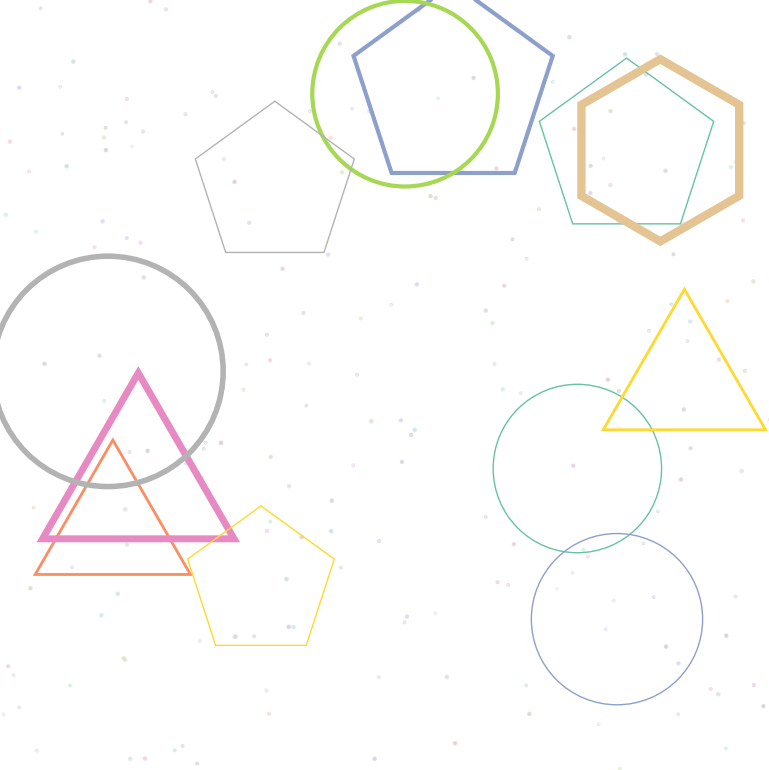[{"shape": "pentagon", "thickness": 0.5, "radius": 0.6, "center": [0.814, 0.806]}, {"shape": "circle", "thickness": 0.5, "radius": 0.55, "center": [0.75, 0.392]}, {"shape": "triangle", "thickness": 1, "radius": 0.58, "center": [0.147, 0.312]}, {"shape": "circle", "thickness": 0.5, "radius": 0.56, "center": [0.801, 0.196]}, {"shape": "pentagon", "thickness": 1.5, "radius": 0.68, "center": [0.588, 0.885]}, {"shape": "triangle", "thickness": 2.5, "radius": 0.72, "center": [0.18, 0.372]}, {"shape": "circle", "thickness": 1.5, "radius": 0.6, "center": [0.526, 0.878]}, {"shape": "pentagon", "thickness": 0.5, "radius": 0.5, "center": [0.339, 0.243]}, {"shape": "triangle", "thickness": 1, "radius": 0.61, "center": [0.889, 0.503]}, {"shape": "hexagon", "thickness": 3, "radius": 0.59, "center": [0.858, 0.805]}, {"shape": "pentagon", "thickness": 0.5, "radius": 0.54, "center": [0.357, 0.76]}, {"shape": "circle", "thickness": 2, "radius": 0.75, "center": [0.14, 0.518]}]